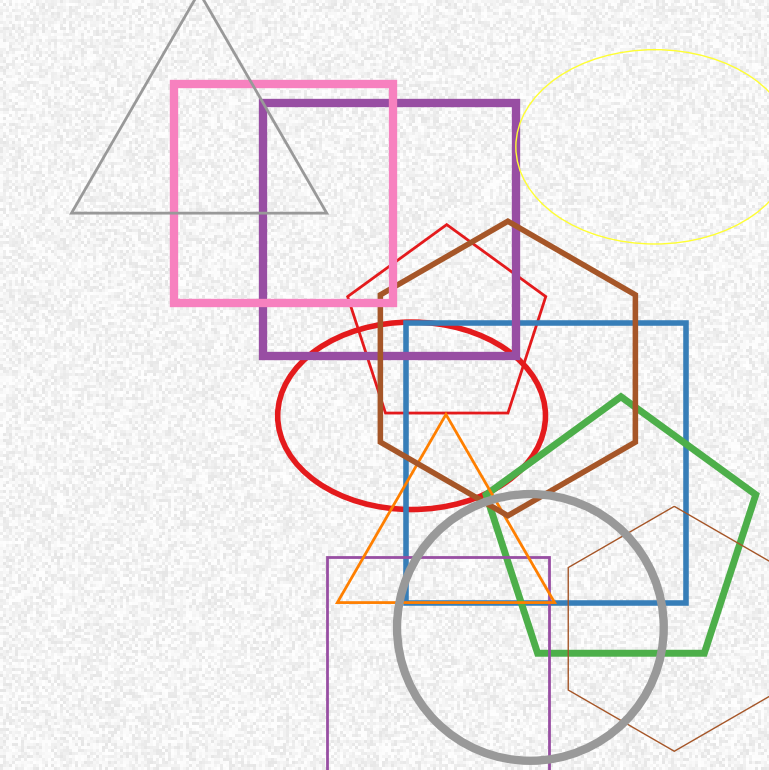[{"shape": "oval", "thickness": 2, "radius": 0.87, "center": [0.535, 0.46]}, {"shape": "pentagon", "thickness": 1, "radius": 0.68, "center": [0.58, 0.573]}, {"shape": "square", "thickness": 2, "radius": 0.91, "center": [0.709, 0.399]}, {"shape": "pentagon", "thickness": 2.5, "radius": 0.92, "center": [0.806, 0.301]}, {"shape": "square", "thickness": 1, "radius": 0.72, "center": [0.569, 0.133]}, {"shape": "square", "thickness": 3, "radius": 0.82, "center": [0.506, 0.702]}, {"shape": "triangle", "thickness": 1, "radius": 0.81, "center": [0.579, 0.299]}, {"shape": "oval", "thickness": 0.5, "radius": 0.9, "center": [0.85, 0.809]}, {"shape": "hexagon", "thickness": 2, "radius": 0.96, "center": [0.66, 0.521]}, {"shape": "hexagon", "thickness": 0.5, "radius": 0.8, "center": [0.876, 0.183]}, {"shape": "square", "thickness": 3, "radius": 0.71, "center": [0.368, 0.749]}, {"shape": "circle", "thickness": 3, "radius": 0.87, "center": [0.689, 0.185]}, {"shape": "triangle", "thickness": 1, "radius": 0.96, "center": [0.259, 0.819]}]